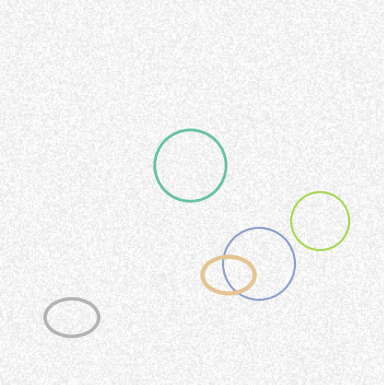[{"shape": "circle", "thickness": 2, "radius": 0.46, "center": [0.495, 0.57]}, {"shape": "circle", "thickness": 1.5, "radius": 0.47, "center": [0.673, 0.315]}, {"shape": "circle", "thickness": 1.5, "radius": 0.38, "center": [0.832, 0.426]}, {"shape": "oval", "thickness": 3, "radius": 0.34, "center": [0.594, 0.285]}, {"shape": "oval", "thickness": 2.5, "radius": 0.35, "center": [0.187, 0.175]}]